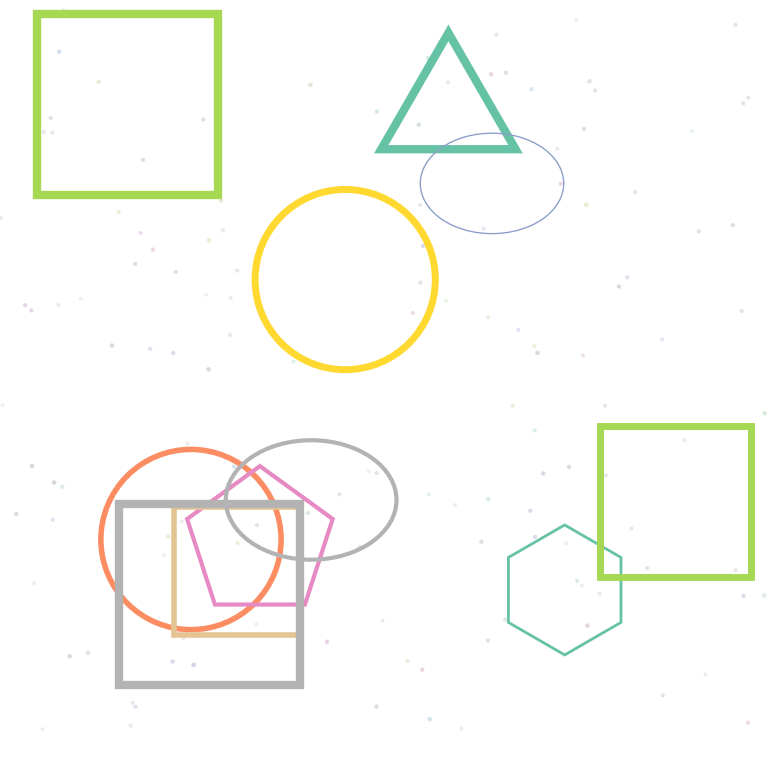[{"shape": "triangle", "thickness": 3, "radius": 0.5, "center": [0.582, 0.857]}, {"shape": "hexagon", "thickness": 1, "radius": 0.42, "center": [0.733, 0.234]}, {"shape": "circle", "thickness": 2, "radius": 0.59, "center": [0.248, 0.299]}, {"shape": "oval", "thickness": 0.5, "radius": 0.47, "center": [0.639, 0.762]}, {"shape": "pentagon", "thickness": 1.5, "radius": 0.5, "center": [0.338, 0.295]}, {"shape": "square", "thickness": 2.5, "radius": 0.49, "center": [0.877, 0.348]}, {"shape": "square", "thickness": 3, "radius": 0.59, "center": [0.166, 0.864]}, {"shape": "circle", "thickness": 2.5, "radius": 0.59, "center": [0.448, 0.637]}, {"shape": "square", "thickness": 2, "radius": 0.41, "center": [0.309, 0.259]}, {"shape": "square", "thickness": 3, "radius": 0.59, "center": [0.272, 0.228]}, {"shape": "oval", "thickness": 1.5, "radius": 0.55, "center": [0.404, 0.351]}]